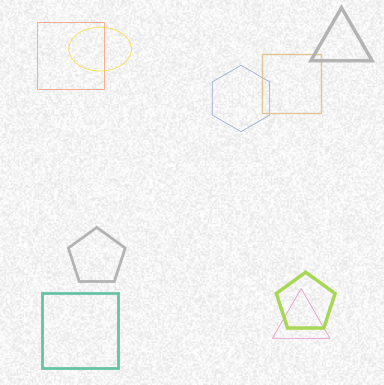[{"shape": "square", "thickness": 2, "radius": 0.49, "center": [0.208, 0.142]}, {"shape": "square", "thickness": 0.5, "radius": 0.43, "center": [0.184, 0.856]}, {"shape": "hexagon", "thickness": 0.5, "radius": 0.43, "center": [0.626, 0.744]}, {"shape": "triangle", "thickness": 0.5, "radius": 0.43, "center": [0.782, 0.164]}, {"shape": "pentagon", "thickness": 2.5, "radius": 0.4, "center": [0.794, 0.213]}, {"shape": "oval", "thickness": 0.5, "radius": 0.41, "center": [0.26, 0.872]}, {"shape": "square", "thickness": 1, "radius": 0.38, "center": [0.757, 0.784]}, {"shape": "triangle", "thickness": 2.5, "radius": 0.46, "center": [0.887, 0.888]}, {"shape": "pentagon", "thickness": 2, "radius": 0.39, "center": [0.251, 0.332]}]